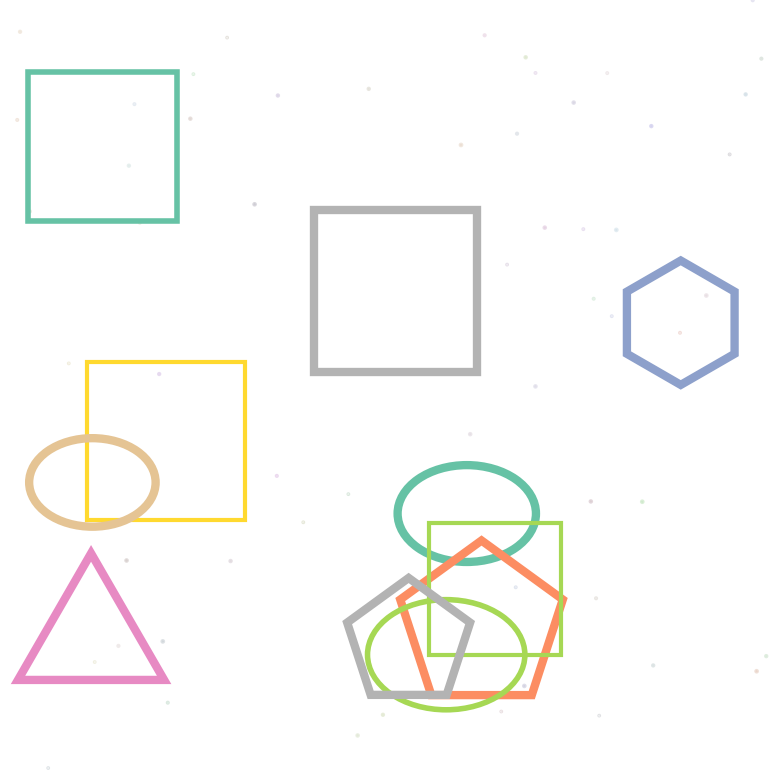[{"shape": "square", "thickness": 2, "radius": 0.48, "center": [0.133, 0.81]}, {"shape": "oval", "thickness": 3, "radius": 0.45, "center": [0.606, 0.333]}, {"shape": "pentagon", "thickness": 3, "radius": 0.55, "center": [0.625, 0.187]}, {"shape": "hexagon", "thickness": 3, "radius": 0.4, "center": [0.884, 0.581]}, {"shape": "triangle", "thickness": 3, "radius": 0.55, "center": [0.118, 0.172]}, {"shape": "square", "thickness": 1.5, "radius": 0.43, "center": [0.643, 0.235]}, {"shape": "oval", "thickness": 2, "radius": 0.51, "center": [0.579, 0.15]}, {"shape": "square", "thickness": 1.5, "radius": 0.51, "center": [0.216, 0.428]}, {"shape": "oval", "thickness": 3, "radius": 0.41, "center": [0.12, 0.373]}, {"shape": "square", "thickness": 3, "radius": 0.53, "center": [0.513, 0.622]}, {"shape": "pentagon", "thickness": 3, "radius": 0.42, "center": [0.531, 0.165]}]